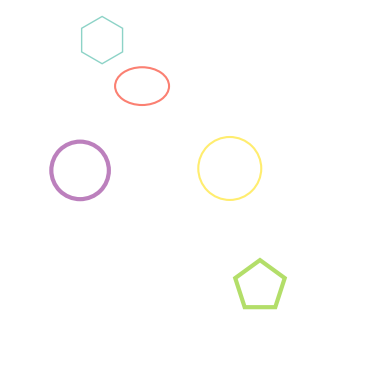[{"shape": "hexagon", "thickness": 1, "radius": 0.31, "center": [0.265, 0.896]}, {"shape": "oval", "thickness": 1.5, "radius": 0.35, "center": [0.369, 0.776]}, {"shape": "pentagon", "thickness": 3, "radius": 0.34, "center": [0.675, 0.257]}, {"shape": "circle", "thickness": 3, "radius": 0.37, "center": [0.208, 0.557]}, {"shape": "circle", "thickness": 1.5, "radius": 0.41, "center": [0.597, 0.562]}]